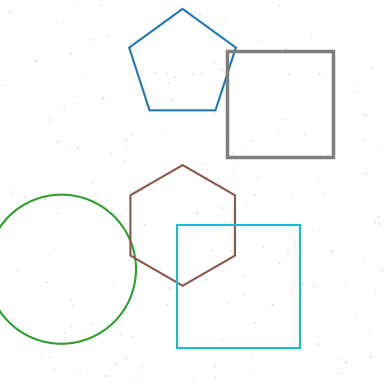[{"shape": "pentagon", "thickness": 1.5, "radius": 0.73, "center": [0.474, 0.831]}, {"shape": "circle", "thickness": 1.5, "radius": 0.97, "center": [0.16, 0.301]}, {"shape": "hexagon", "thickness": 1.5, "radius": 0.78, "center": [0.474, 0.414]}, {"shape": "square", "thickness": 2.5, "radius": 0.68, "center": [0.728, 0.73]}, {"shape": "square", "thickness": 1.5, "radius": 0.8, "center": [0.62, 0.256]}]